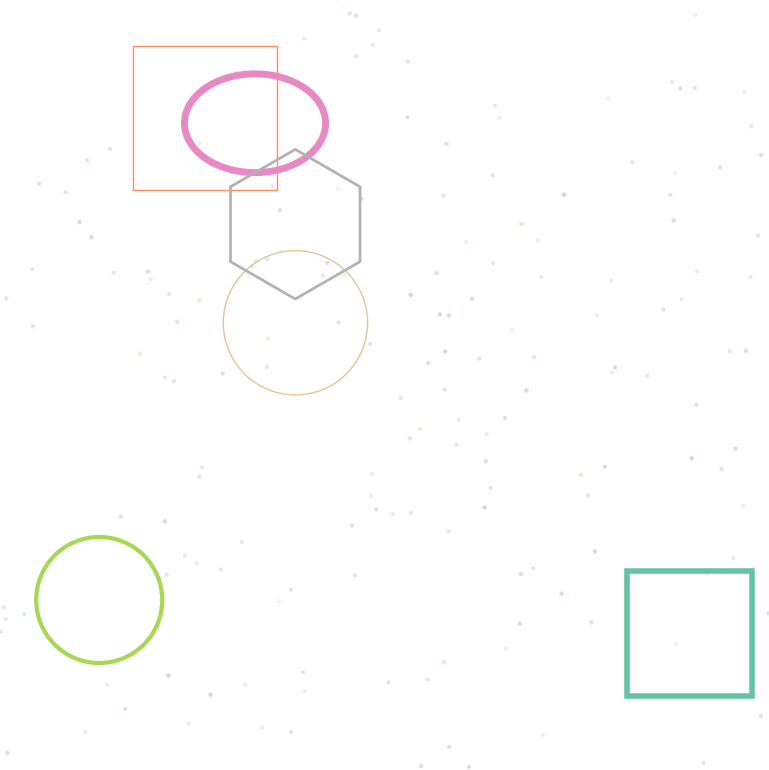[{"shape": "square", "thickness": 2, "radius": 0.41, "center": [0.896, 0.178]}, {"shape": "square", "thickness": 0.5, "radius": 0.47, "center": [0.266, 0.847]}, {"shape": "oval", "thickness": 2.5, "radius": 0.46, "center": [0.331, 0.84]}, {"shape": "circle", "thickness": 1.5, "radius": 0.41, "center": [0.129, 0.221]}, {"shape": "circle", "thickness": 0.5, "radius": 0.47, "center": [0.384, 0.581]}, {"shape": "hexagon", "thickness": 1, "radius": 0.49, "center": [0.383, 0.709]}]